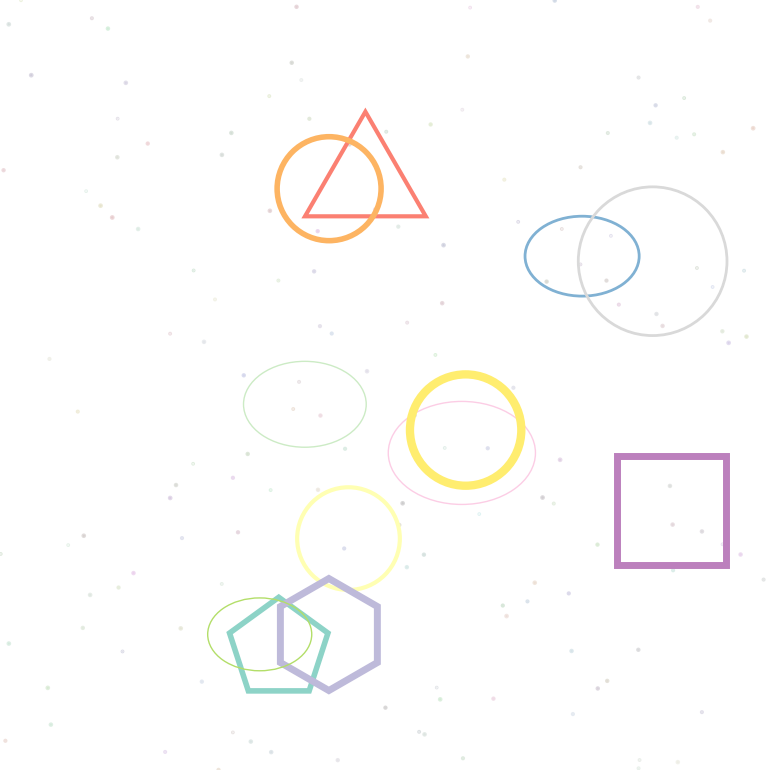[{"shape": "pentagon", "thickness": 2, "radius": 0.34, "center": [0.362, 0.157]}, {"shape": "circle", "thickness": 1.5, "radius": 0.33, "center": [0.453, 0.301]}, {"shape": "hexagon", "thickness": 2.5, "radius": 0.36, "center": [0.427, 0.176]}, {"shape": "triangle", "thickness": 1.5, "radius": 0.45, "center": [0.475, 0.764]}, {"shape": "oval", "thickness": 1, "radius": 0.37, "center": [0.756, 0.667]}, {"shape": "circle", "thickness": 2, "radius": 0.34, "center": [0.427, 0.755]}, {"shape": "oval", "thickness": 0.5, "radius": 0.34, "center": [0.337, 0.176]}, {"shape": "oval", "thickness": 0.5, "radius": 0.48, "center": [0.6, 0.412]}, {"shape": "circle", "thickness": 1, "radius": 0.48, "center": [0.848, 0.661]}, {"shape": "square", "thickness": 2.5, "radius": 0.36, "center": [0.872, 0.337]}, {"shape": "oval", "thickness": 0.5, "radius": 0.4, "center": [0.396, 0.475]}, {"shape": "circle", "thickness": 3, "radius": 0.36, "center": [0.605, 0.441]}]